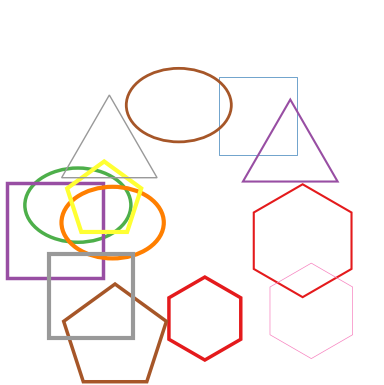[{"shape": "hexagon", "thickness": 2.5, "radius": 0.54, "center": [0.532, 0.173]}, {"shape": "hexagon", "thickness": 1.5, "radius": 0.73, "center": [0.786, 0.375]}, {"shape": "square", "thickness": 0.5, "radius": 0.51, "center": [0.671, 0.699]}, {"shape": "oval", "thickness": 2.5, "radius": 0.69, "center": [0.202, 0.467]}, {"shape": "triangle", "thickness": 1.5, "radius": 0.71, "center": [0.754, 0.599]}, {"shape": "square", "thickness": 2.5, "radius": 0.62, "center": [0.143, 0.401]}, {"shape": "oval", "thickness": 3, "radius": 0.66, "center": [0.293, 0.422]}, {"shape": "pentagon", "thickness": 3, "radius": 0.51, "center": [0.271, 0.479]}, {"shape": "pentagon", "thickness": 2.5, "radius": 0.7, "center": [0.299, 0.122]}, {"shape": "oval", "thickness": 2, "radius": 0.68, "center": [0.464, 0.727]}, {"shape": "hexagon", "thickness": 0.5, "radius": 0.62, "center": [0.809, 0.193]}, {"shape": "triangle", "thickness": 1, "radius": 0.72, "center": [0.284, 0.61]}, {"shape": "square", "thickness": 3, "radius": 0.54, "center": [0.236, 0.231]}]